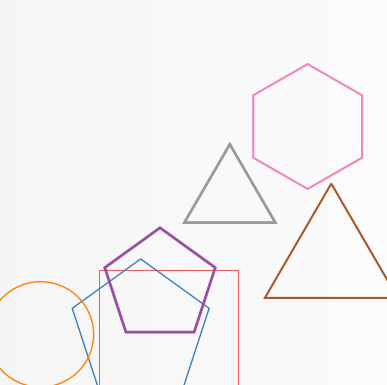[{"shape": "square", "thickness": 0.5, "radius": 0.9, "center": [0.435, 0.12]}, {"shape": "pentagon", "thickness": 1, "radius": 0.93, "center": [0.363, 0.142]}, {"shape": "pentagon", "thickness": 2, "radius": 0.75, "center": [0.413, 0.259]}, {"shape": "circle", "thickness": 1, "radius": 0.68, "center": [0.105, 0.131]}, {"shape": "triangle", "thickness": 1.5, "radius": 0.99, "center": [0.855, 0.325]}, {"shape": "hexagon", "thickness": 1.5, "radius": 0.81, "center": [0.794, 0.671]}, {"shape": "triangle", "thickness": 2, "radius": 0.68, "center": [0.593, 0.49]}]